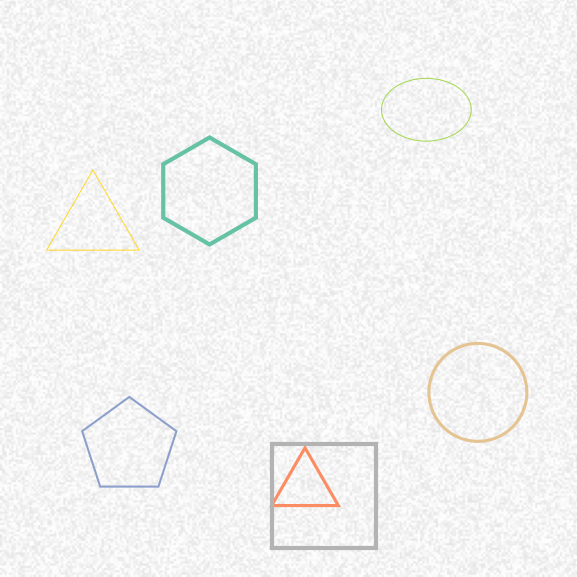[{"shape": "hexagon", "thickness": 2, "radius": 0.46, "center": [0.363, 0.668]}, {"shape": "triangle", "thickness": 1.5, "radius": 0.33, "center": [0.528, 0.157]}, {"shape": "pentagon", "thickness": 1, "radius": 0.43, "center": [0.224, 0.226]}, {"shape": "oval", "thickness": 0.5, "radius": 0.39, "center": [0.738, 0.809]}, {"shape": "triangle", "thickness": 0.5, "radius": 0.46, "center": [0.161, 0.612]}, {"shape": "circle", "thickness": 1.5, "radius": 0.42, "center": [0.827, 0.32]}, {"shape": "square", "thickness": 2, "radius": 0.45, "center": [0.561, 0.14]}]